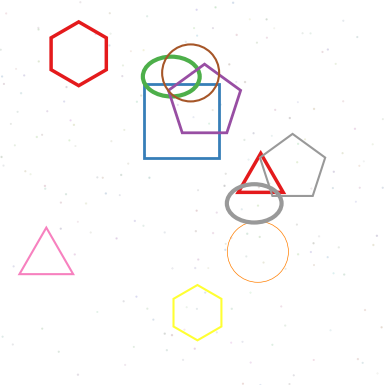[{"shape": "triangle", "thickness": 2.5, "radius": 0.34, "center": [0.677, 0.534]}, {"shape": "hexagon", "thickness": 2.5, "radius": 0.41, "center": [0.204, 0.86]}, {"shape": "square", "thickness": 2, "radius": 0.49, "center": [0.471, 0.686]}, {"shape": "oval", "thickness": 3, "radius": 0.37, "center": [0.445, 0.801]}, {"shape": "pentagon", "thickness": 2, "radius": 0.49, "center": [0.531, 0.735]}, {"shape": "circle", "thickness": 0.5, "radius": 0.4, "center": [0.67, 0.346]}, {"shape": "hexagon", "thickness": 1.5, "radius": 0.36, "center": [0.513, 0.188]}, {"shape": "circle", "thickness": 1.5, "radius": 0.37, "center": [0.495, 0.811]}, {"shape": "triangle", "thickness": 1.5, "radius": 0.4, "center": [0.12, 0.328]}, {"shape": "pentagon", "thickness": 1.5, "radius": 0.45, "center": [0.76, 0.563]}, {"shape": "oval", "thickness": 3, "radius": 0.36, "center": [0.66, 0.472]}]